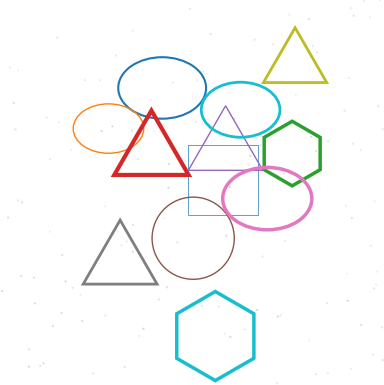[{"shape": "oval", "thickness": 1.5, "radius": 0.57, "center": [0.421, 0.772]}, {"shape": "square", "thickness": 0.5, "radius": 0.45, "center": [0.581, 0.533]}, {"shape": "oval", "thickness": 1, "radius": 0.46, "center": [0.282, 0.666]}, {"shape": "hexagon", "thickness": 2.5, "radius": 0.42, "center": [0.759, 0.601]}, {"shape": "triangle", "thickness": 3, "radius": 0.56, "center": [0.393, 0.601]}, {"shape": "triangle", "thickness": 1, "radius": 0.56, "center": [0.586, 0.613]}, {"shape": "circle", "thickness": 1, "radius": 0.53, "center": [0.502, 0.381]}, {"shape": "oval", "thickness": 2.5, "radius": 0.58, "center": [0.694, 0.484]}, {"shape": "triangle", "thickness": 2, "radius": 0.55, "center": [0.312, 0.317]}, {"shape": "triangle", "thickness": 2, "radius": 0.47, "center": [0.766, 0.833]}, {"shape": "oval", "thickness": 2, "radius": 0.51, "center": [0.625, 0.715]}, {"shape": "hexagon", "thickness": 2.5, "radius": 0.58, "center": [0.559, 0.127]}]